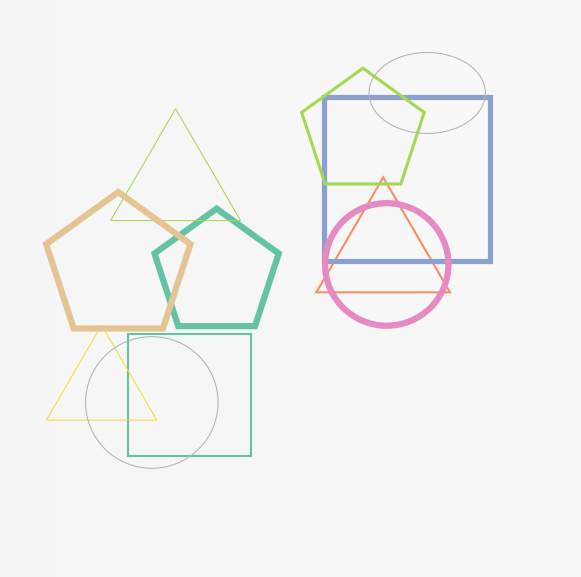[{"shape": "pentagon", "thickness": 3, "radius": 0.56, "center": [0.373, 0.525]}, {"shape": "square", "thickness": 1, "radius": 0.53, "center": [0.326, 0.316]}, {"shape": "triangle", "thickness": 1, "radius": 0.66, "center": [0.659, 0.559]}, {"shape": "square", "thickness": 2.5, "radius": 0.71, "center": [0.7, 0.689]}, {"shape": "circle", "thickness": 3, "radius": 0.53, "center": [0.665, 0.541]}, {"shape": "pentagon", "thickness": 1.5, "radius": 0.55, "center": [0.624, 0.77]}, {"shape": "triangle", "thickness": 0.5, "radius": 0.65, "center": [0.302, 0.682]}, {"shape": "triangle", "thickness": 0.5, "radius": 0.55, "center": [0.175, 0.326]}, {"shape": "pentagon", "thickness": 3, "radius": 0.65, "center": [0.204, 0.536]}, {"shape": "oval", "thickness": 0.5, "radius": 0.5, "center": [0.735, 0.838]}, {"shape": "circle", "thickness": 0.5, "radius": 0.57, "center": [0.261, 0.302]}]